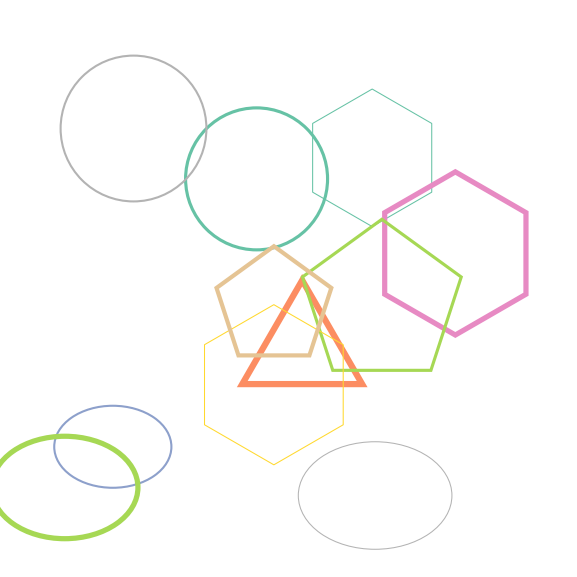[{"shape": "hexagon", "thickness": 0.5, "radius": 0.6, "center": [0.644, 0.726]}, {"shape": "circle", "thickness": 1.5, "radius": 0.61, "center": [0.444, 0.689]}, {"shape": "triangle", "thickness": 3, "radius": 0.6, "center": [0.523, 0.394]}, {"shape": "oval", "thickness": 1, "radius": 0.51, "center": [0.195, 0.226]}, {"shape": "hexagon", "thickness": 2.5, "radius": 0.71, "center": [0.788, 0.56]}, {"shape": "pentagon", "thickness": 1.5, "radius": 0.72, "center": [0.661, 0.475]}, {"shape": "oval", "thickness": 2.5, "radius": 0.63, "center": [0.112, 0.155]}, {"shape": "hexagon", "thickness": 0.5, "radius": 0.69, "center": [0.474, 0.333]}, {"shape": "pentagon", "thickness": 2, "radius": 0.52, "center": [0.474, 0.468]}, {"shape": "oval", "thickness": 0.5, "radius": 0.67, "center": [0.65, 0.141]}, {"shape": "circle", "thickness": 1, "radius": 0.63, "center": [0.231, 0.777]}]